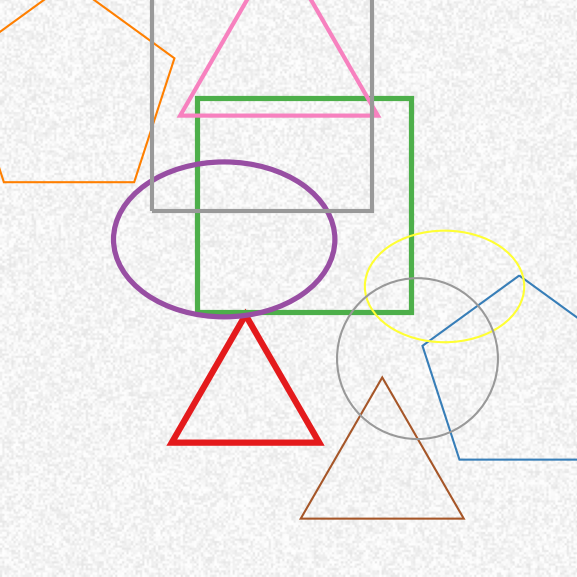[{"shape": "triangle", "thickness": 3, "radius": 0.74, "center": [0.425, 0.306]}, {"shape": "pentagon", "thickness": 1, "radius": 0.88, "center": [0.899, 0.346]}, {"shape": "square", "thickness": 2.5, "radius": 0.93, "center": [0.527, 0.645]}, {"shape": "oval", "thickness": 2.5, "radius": 0.96, "center": [0.388, 0.585]}, {"shape": "pentagon", "thickness": 1, "radius": 0.96, "center": [0.12, 0.839]}, {"shape": "oval", "thickness": 1, "radius": 0.69, "center": [0.77, 0.503]}, {"shape": "triangle", "thickness": 1, "radius": 0.82, "center": [0.662, 0.183]}, {"shape": "triangle", "thickness": 2, "radius": 0.99, "center": [0.483, 0.898]}, {"shape": "circle", "thickness": 1, "radius": 0.7, "center": [0.723, 0.378]}, {"shape": "square", "thickness": 2, "radius": 0.95, "center": [0.454, 0.825]}]